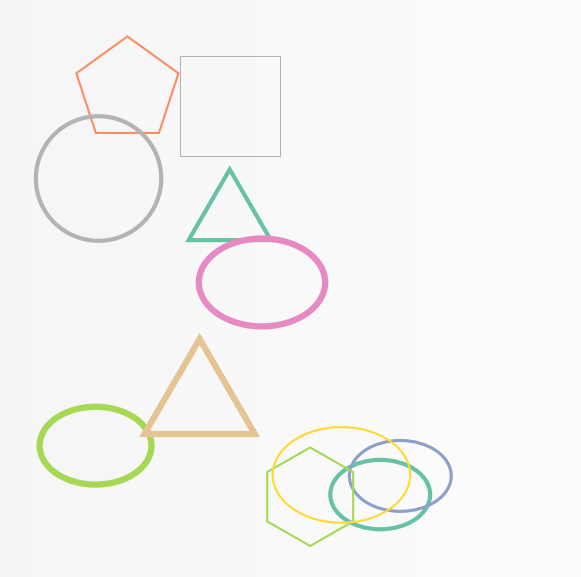[{"shape": "oval", "thickness": 2, "radius": 0.43, "center": [0.654, 0.143]}, {"shape": "triangle", "thickness": 2, "radius": 0.41, "center": [0.395, 0.624]}, {"shape": "pentagon", "thickness": 1, "radius": 0.46, "center": [0.219, 0.844]}, {"shape": "oval", "thickness": 1.5, "radius": 0.44, "center": [0.689, 0.175]}, {"shape": "oval", "thickness": 3, "radius": 0.54, "center": [0.451, 0.51]}, {"shape": "hexagon", "thickness": 1, "radius": 0.43, "center": [0.534, 0.139]}, {"shape": "oval", "thickness": 3, "radius": 0.48, "center": [0.164, 0.227]}, {"shape": "oval", "thickness": 1, "radius": 0.59, "center": [0.587, 0.177]}, {"shape": "triangle", "thickness": 3, "radius": 0.55, "center": [0.343, 0.302]}, {"shape": "square", "thickness": 0.5, "radius": 0.43, "center": [0.396, 0.816]}, {"shape": "circle", "thickness": 2, "radius": 0.54, "center": [0.17, 0.69]}]